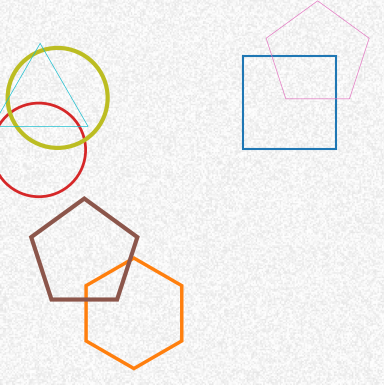[{"shape": "square", "thickness": 1.5, "radius": 0.6, "center": [0.752, 0.733]}, {"shape": "hexagon", "thickness": 2.5, "radius": 0.72, "center": [0.348, 0.186]}, {"shape": "circle", "thickness": 2, "radius": 0.61, "center": [0.101, 0.611]}, {"shape": "pentagon", "thickness": 3, "radius": 0.72, "center": [0.219, 0.339]}, {"shape": "pentagon", "thickness": 0.5, "radius": 0.7, "center": [0.825, 0.857]}, {"shape": "circle", "thickness": 3, "radius": 0.65, "center": [0.15, 0.746]}, {"shape": "triangle", "thickness": 0.5, "radius": 0.72, "center": [0.104, 0.744]}]